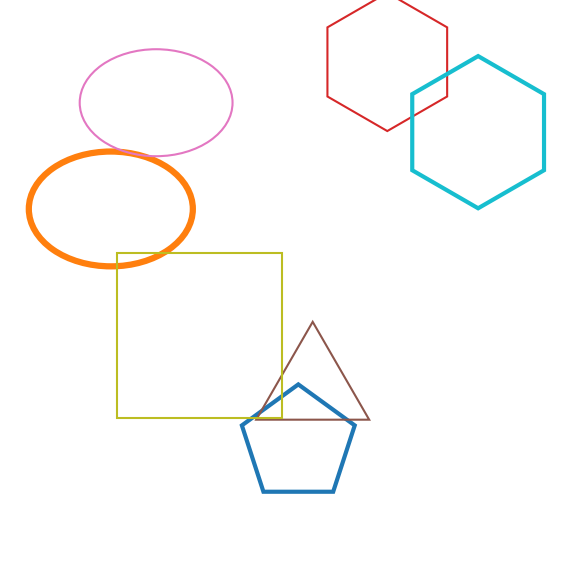[{"shape": "pentagon", "thickness": 2, "radius": 0.51, "center": [0.517, 0.231]}, {"shape": "oval", "thickness": 3, "radius": 0.71, "center": [0.192, 0.637]}, {"shape": "hexagon", "thickness": 1, "radius": 0.6, "center": [0.671, 0.892]}, {"shape": "triangle", "thickness": 1, "radius": 0.56, "center": [0.541, 0.329]}, {"shape": "oval", "thickness": 1, "radius": 0.66, "center": [0.27, 0.821]}, {"shape": "square", "thickness": 1, "radius": 0.72, "center": [0.345, 0.418]}, {"shape": "hexagon", "thickness": 2, "radius": 0.66, "center": [0.828, 0.77]}]